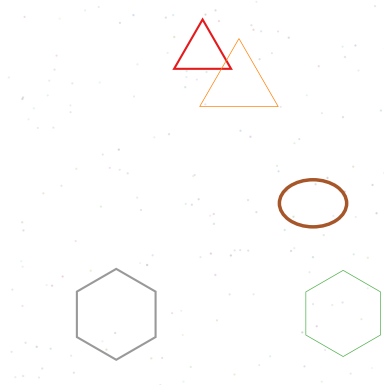[{"shape": "triangle", "thickness": 1.5, "radius": 0.43, "center": [0.526, 0.864]}, {"shape": "hexagon", "thickness": 0.5, "radius": 0.56, "center": [0.891, 0.186]}, {"shape": "triangle", "thickness": 0.5, "radius": 0.59, "center": [0.621, 0.782]}, {"shape": "oval", "thickness": 2.5, "radius": 0.44, "center": [0.813, 0.472]}, {"shape": "hexagon", "thickness": 1.5, "radius": 0.59, "center": [0.302, 0.184]}]